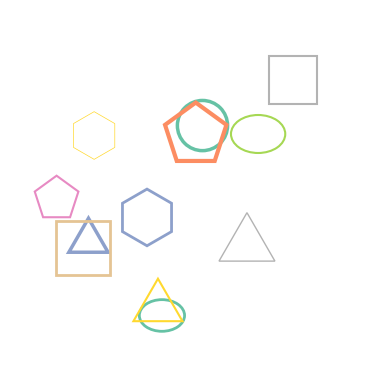[{"shape": "circle", "thickness": 2.5, "radius": 0.33, "center": [0.526, 0.674]}, {"shape": "oval", "thickness": 2, "radius": 0.29, "center": [0.421, 0.181]}, {"shape": "pentagon", "thickness": 3, "radius": 0.42, "center": [0.508, 0.65]}, {"shape": "triangle", "thickness": 2.5, "radius": 0.29, "center": [0.23, 0.374]}, {"shape": "hexagon", "thickness": 2, "radius": 0.37, "center": [0.382, 0.435]}, {"shape": "pentagon", "thickness": 1.5, "radius": 0.3, "center": [0.147, 0.484]}, {"shape": "oval", "thickness": 1.5, "radius": 0.35, "center": [0.67, 0.652]}, {"shape": "triangle", "thickness": 1.5, "radius": 0.37, "center": [0.41, 0.203]}, {"shape": "hexagon", "thickness": 0.5, "radius": 0.31, "center": [0.245, 0.648]}, {"shape": "square", "thickness": 2, "radius": 0.35, "center": [0.216, 0.355]}, {"shape": "triangle", "thickness": 1, "radius": 0.42, "center": [0.641, 0.364]}, {"shape": "square", "thickness": 1.5, "radius": 0.31, "center": [0.762, 0.793]}]